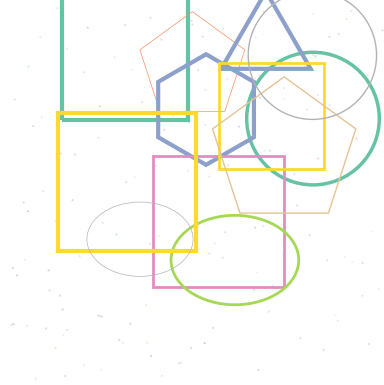[{"shape": "square", "thickness": 3, "radius": 0.82, "center": [0.325, 0.853]}, {"shape": "circle", "thickness": 2.5, "radius": 0.86, "center": [0.813, 0.692]}, {"shape": "pentagon", "thickness": 0.5, "radius": 0.72, "center": [0.5, 0.826]}, {"shape": "hexagon", "thickness": 3, "radius": 0.72, "center": [0.535, 0.715]}, {"shape": "triangle", "thickness": 3, "radius": 0.67, "center": [0.691, 0.888]}, {"shape": "square", "thickness": 2, "radius": 0.85, "center": [0.567, 0.424]}, {"shape": "oval", "thickness": 2, "radius": 0.83, "center": [0.61, 0.325]}, {"shape": "square", "thickness": 3, "radius": 0.9, "center": [0.33, 0.528]}, {"shape": "square", "thickness": 2, "radius": 0.69, "center": [0.705, 0.698]}, {"shape": "pentagon", "thickness": 1, "radius": 0.98, "center": [0.738, 0.605]}, {"shape": "oval", "thickness": 0.5, "radius": 0.69, "center": [0.364, 0.379]}, {"shape": "circle", "thickness": 1, "radius": 0.83, "center": [0.811, 0.856]}]